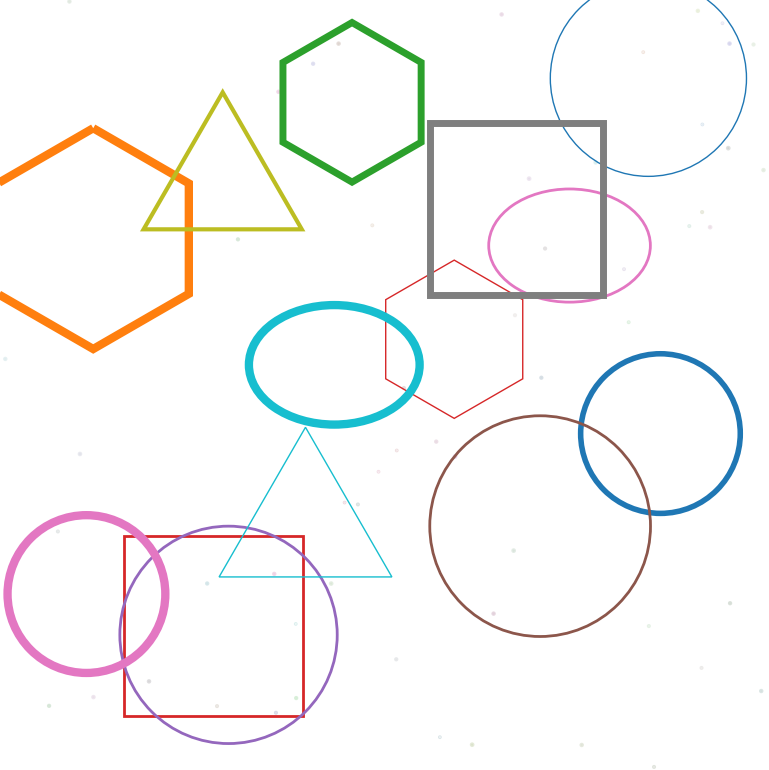[{"shape": "circle", "thickness": 0.5, "radius": 0.64, "center": [0.842, 0.898]}, {"shape": "circle", "thickness": 2, "radius": 0.52, "center": [0.858, 0.437]}, {"shape": "hexagon", "thickness": 3, "radius": 0.72, "center": [0.121, 0.69]}, {"shape": "hexagon", "thickness": 2.5, "radius": 0.52, "center": [0.457, 0.867]}, {"shape": "hexagon", "thickness": 0.5, "radius": 0.51, "center": [0.59, 0.559]}, {"shape": "square", "thickness": 1, "radius": 0.58, "center": [0.277, 0.187]}, {"shape": "circle", "thickness": 1, "radius": 0.71, "center": [0.297, 0.176]}, {"shape": "circle", "thickness": 1, "radius": 0.72, "center": [0.701, 0.317]}, {"shape": "oval", "thickness": 1, "radius": 0.52, "center": [0.74, 0.681]}, {"shape": "circle", "thickness": 3, "radius": 0.51, "center": [0.112, 0.228]}, {"shape": "square", "thickness": 2.5, "radius": 0.56, "center": [0.671, 0.728]}, {"shape": "triangle", "thickness": 1.5, "radius": 0.59, "center": [0.289, 0.761]}, {"shape": "triangle", "thickness": 0.5, "radius": 0.65, "center": [0.397, 0.316]}, {"shape": "oval", "thickness": 3, "radius": 0.55, "center": [0.434, 0.526]}]